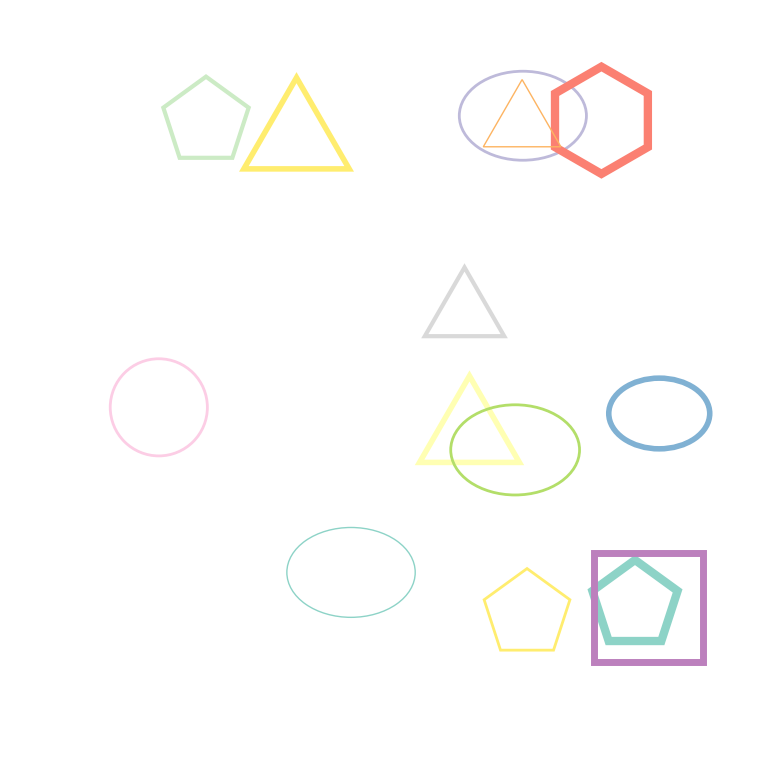[{"shape": "pentagon", "thickness": 3, "radius": 0.29, "center": [0.825, 0.215]}, {"shape": "oval", "thickness": 0.5, "radius": 0.42, "center": [0.456, 0.257]}, {"shape": "triangle", "thickness": 2, "radius": 0.37, "center": [0.61, 0.437]}, {"shape": "oval", "thickness": 1, "radius": 0.41, "center": [0.679, 0.85]}, {"shape": "hexagon", "thickness": 3, "radius": 0.35, "center": [0.781, 0.844]}, {"shape": "oval", "thickness": 2, "radius": 0.33, "center": [0.856, 0.463]}, {"shape": "triangle", "thickness": 0.5, "radius": 0.29, "center": [0.678, 0.838]}, {"shape": "oval", "thickness": 1, "radius": 0.42, "center": [0.669, 0.416]}, {"shape": "circle", "thickness": 1, "radius": 0.32, "center": [0.206, 0.471]}, {"shape": "triangle", "thickness": 1.5, "radius": 0.3, "center": [0.603, 0.593]}, {"shape": "square", "thickness": 2.5, "radius": 0.35, "center": [0.842, 0.211]}, {"shape": "pentagon", "thickness": 1.5, "radius": 0.29, "center": [0.268, 0.842]}, {"shape": "triangle", "thickness": 2, "radius": 0.39, "center": [0.385, 0.82]}, {"shape": "pentagon", "thickness": 1, "radius": 0.29, "center": [0.684, 0.203]}]